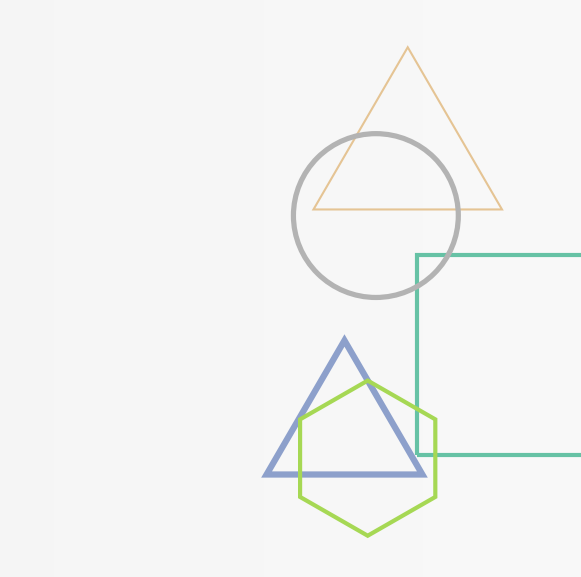[{"shape": "square", "thickness": 2, "radius": 0.87, "center": [0.89, 0.384]}, {"shape": "triangle", "thickness": 3, "radius": 0.77, "center": [0.593, 0.255]}, {"shape": "hexagon", "thickness": 2, "radius": 0.67, "center": [0.633, 0.206]}, {"shape": "triangle", "thickness": 1, "radius": 0.94, "center": [0.701, 0.73]}, {"shape": "circle", "thickness": 2.5, "radius": 0.71, "center": [0.647, 0.626]}]